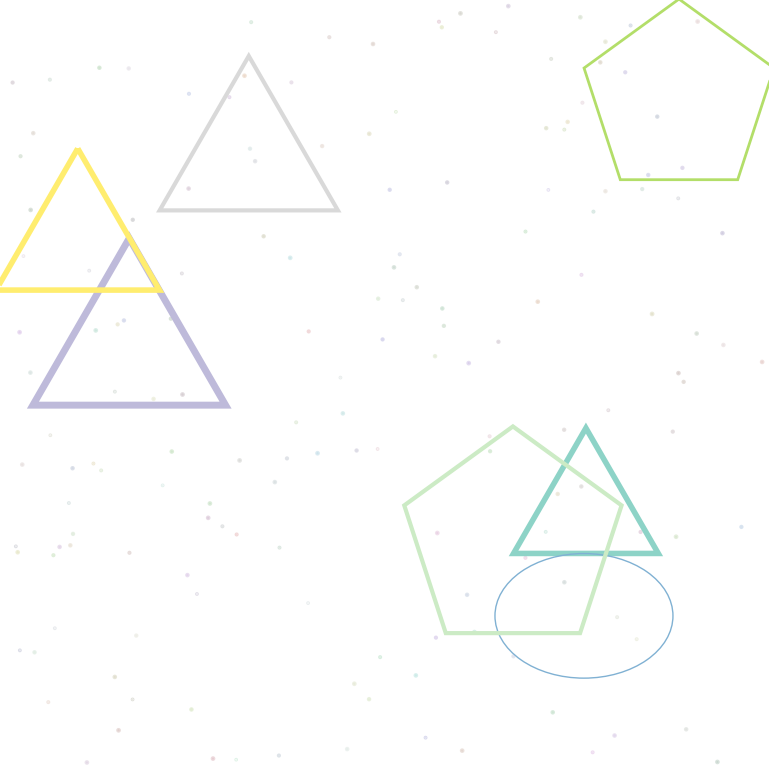[{"shape": "triangle", "thickness": 2, "radius": 0.54, "center": [0.761, 0.336]}, {"shape": "triangle", "thickness": 2.5, "radius": 0.72, "center": [0.168, 0.546]}, {"shape": "oval", "thickness": 0.5, "radius": 0.58, "center": [0.758, 0.2]}, {"shape": "pentagon", "thickness": 1, "radius": 0.65, "center": [0.882, 0.872]}, {"shape": "triangle", "thickness": 1.5, "radius": 0.67, "center": [0.323, 0.794]}, {"shape": "pentagon", "thickness": 1.5, "radius": 0.74, "center": [0.666, 0.298]}, {"shape": "triangle", "thickness": 2, "radius": 0.61, "center": [0.101, 0.685]}]